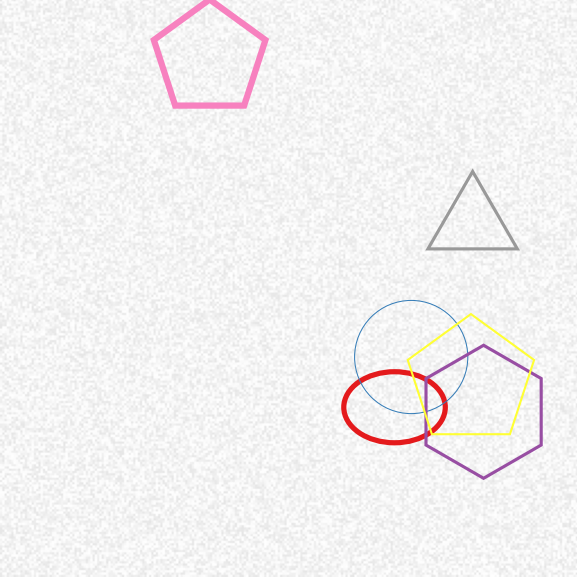[{"shape": "oval", "thickness": 2.5, "radius": 0.44, "center": [0.683, 0.294]}, {"shape": "circle", "thickness": 0.5, "radius": 0.49, "center": [0.712, 0.381]}, {"shape": "hexagon", "thickness": 1.5, "radius": 0.58, "center": [0.837, 0.286]}, {"shape": "pentagon", "thickness": 1, "radius": 0.58, "center": [0.815, 0.34]}, {"shape": "pentagon", "thickness": 3, "radius": 0.51, "center": [0.363, 0.898]}, {"shape": "triangle", "thickness": 1.5, "radius": 0.45, "center": [0.818, 0.613]}]